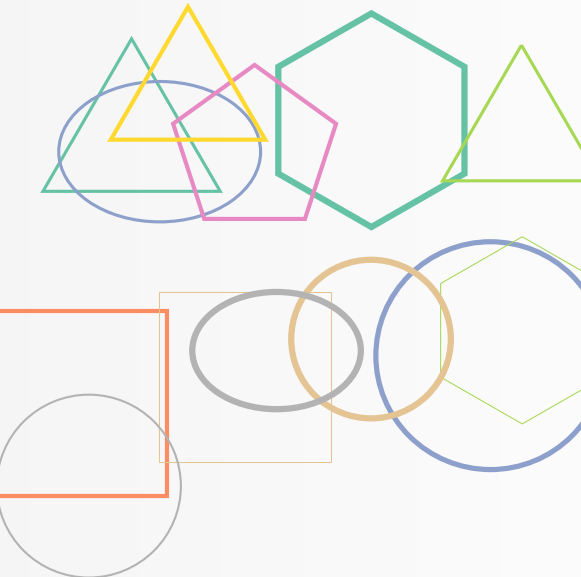[{"shape": "triangle", "thickness": 1.5, "radius": 0.88, "center": [0.226, 0.756]}, {"shape": "hexagon", "thickness": 3, "radius": 0.92, "center": [0.639, 0.791]}, {"shape": "square", "thickness": 2, "radius": 0.8, "center": [0.126, 0.301]}, {"shape": "circle", "thickness": 2.5, "radius": 0.99, "center": [0.844, 0.383]}, {"shape": "oval", "thickness": 1.5, "radius": 0.87, "center": [0.275, 0.736]}, {"shape": "pentagon", "thickness": 2, "radius": 0.74, "center": [0.438, 0.739]}, {"shape": "hexagon", "thickness": 0.5, "radius": 0.81, "center": [0.898, 0.427]}, {"shape": "triangle", "thickness": 1.5, "radius": 0.78, "center": [0.897, 0.764]}, {"shape": "triangle", "thickness": 2, "radius": 0.77, "center": [0.323, 0.834]}, {"shape": "square", "thickness": 0.5, "radius": 0.74, "center": [0.421, 0.346]}, {"shape": "circle", "thickness": 3, "radius": 0.69, "center": [0.638, 0.412]}, {"shape": "circle", "thickness": 1, "radius": 0.79, "center": [0.153, 0.157]}, {"shape": "oval", "thickness": 3, "radius": 0.73, "center": [0.476, 0.392]}]